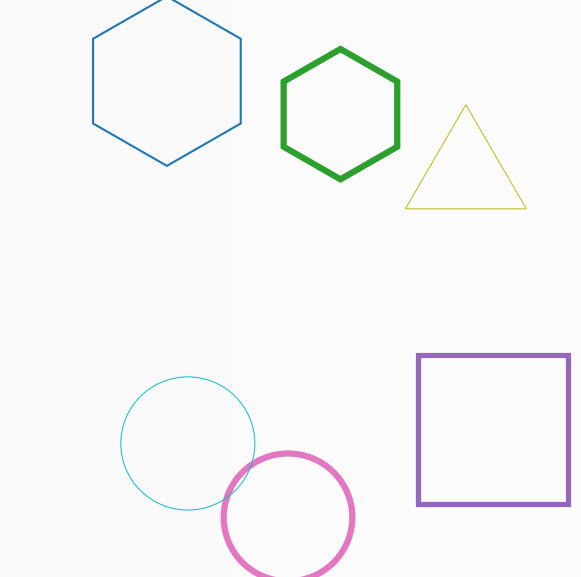[{"shape": "hexagon", "thickness": 1, "radius": 0.73, "center": [0.287, 0.859]}, {"shape": "hexagon", "thickness": 3, "radius": 0.56, "center": [0.586, 0.801]}, {"shape": "square", "thickness": 2.5, "radius": 0.65, "center": [0.848, 0.255]}, {"shape": "circle", "thickness": 3, "radius": 0.55, "center": [0.495, 0.103]}, {"shape": "triangle", "thickness": 0.5, "radius": 0.6, "center": [0.801, 0.698]}, {"shape": "circle", "thickness": 0.5, "radius": 0.58, "center": [0.323, 0.231]}]